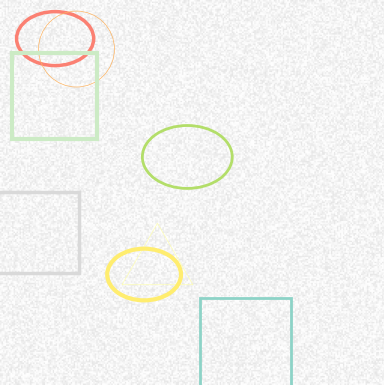[{"shape": "square", "thickness": 2, "radius": 0.59, "center": [0.638, 0.109]}, {"shape": "triangle", "thickness": 0.5, "radius": 0.53, "center": [0.409, 0.314]}, {"shape": "oval", "thickness": 2.5, "radius": 0.5, "center": [0.143, 0.9]}, {"shape": "circle", "thickness": 0.5, "radius": 0.49, "center": [0.199, 0.873]}, {"shape": "oval", "thickness": 2, "radius": 0.58, "center": [0.486, 0.592]}, {"shape": "square", "thickness": 2.5, "radius": 0.52, "center": [0.101, 0.396]}, {"shape": "square", "thickness": 3, "radius": 0.55, "center": [0.141, 0.751]}, {"shape": "oval", "thickness": 3, "radius": 0.48, "center": [0.374, 0.287]}]